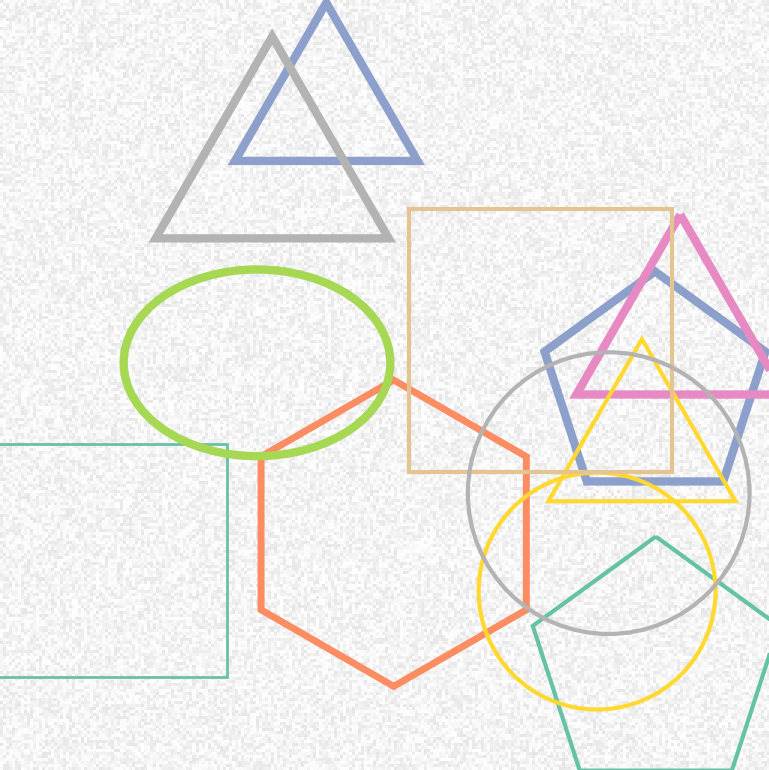[{"shape": "pentagon", "thickness": 1.5, "radius": 0.84, "center": [0.852, 0.135]}, {"shape": "square", "thickness": 1, "radius": 0.76, "center": [0.143, 0.272]}, {"shape": "hexagon", "thickness": 2.5, "radius": 0.99, "center": [0.511, 0.308]}, {"shape": "triangle", "thickness": 3, "radius": 0.68, "center": [0.424, 0.859]}, {"shape": "pentagon", "thickness": 3, "radius": 0.75, "center": [0.851, 0.497]}, {"shape": "triangle", "thickness": 3, "radius": 0.78, "center": [0.883, 0.566]}, {"shape": "oval", "thickness": 3, "radius": 0.87, "center": [0.334, 0.529]}, {"shape": "triangle", "thickness": 1.5, "radius": 0.7, "center": [0.834, 0.419]}, {"shape": "circle", "thickness": 1.5, "radius": 0.77, "center": [0.775, 0.232]}, {"shape": "square", "thickness": 1.5, "radius": 0.85, "center": [0.702, 0.557]}, {"shape": "circle", "thickness": 1.5, "radius": 0.91, "center": [0.79, 0.36]}, {"shape": "triangle", "thickness": 3, "radius": 0.87, "center": [0.353, 0.778]}]